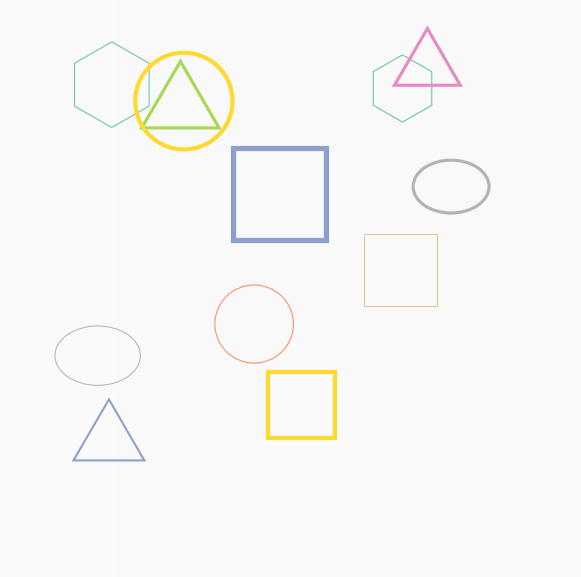[{"shape": "hexagon", "thickness": 0.5, "radius": 0.37, "center": [0.192, 0.852]}, {"shape": "hexagon", "thickness": 0.5, "radius": 0.29, "center": [0.692, 0.846]}, {"shape": "circle", "thickness": 0.5, "radius": 0.34, "center": [0.437, 0.438]}, {"shape": "triangle", "thickness": 1, "radius": 0.35, "center": [0.187, 0.237]}, {"shape": "square", "thickness": 2.5, "radius": 0.4, "center": [0.481, 0.663]}, {"shape": "triangle", "thickness": 1.5, "radius": 0.33, "center": [0.735, 0.884]}, {"shape": "triangle", "thickness": 1.5, "radius": 0.38, "center": [0.31, 0.816]}, {"shape": "square", "thickness": 2, "radius": 0.29, "center": [0.519, 0.298]}, {"shape": "circle", "thickness": 2, "radius": 0.42, "center": [0.316, 0.824]}, {"shape": "square", "thickness": 0.5, "radius": 0.31, "center": [0.689, 0.532]}, {"shape": "oval", "thickness": 0.5, "radius": 0.37, "center": [0.168, 0.383]}, {"shape": "oval", "thickness": 1.5, "radius": 0.33, "center": [0.776, 0.676]}]